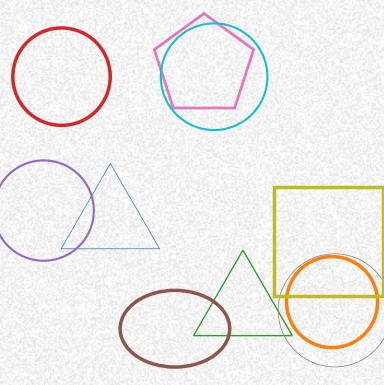[{"shape": "triangle", "thickness": 0.5, "radius": 0.74, "center": [0.287, 0.428]}, {"shape": "circle", "thickness": 2.5, "radius": 0.59, "center": [0.862, 0.215]}, {"shape": "triangle", "thickness": 1, "radius": 0.74, "center": [0.631, 0.202]}, {"shape": "circle", "thickness": 2.5, "radius": 0.63, "center": [0.16, 0.801]}, {"shape": "circle", "thickness": 1.5, "radius": 0.65, "center": [0.113, 0.453]}, {"shape": "oval", "thickness": 2.5, "radius": 0.71, "center": [0.454, 0.146]}, {"shape": "pentagon", "thickness": 2, "radius": 0.68, "center": [0.53, 0.829]}, {"shape": "circle", "thickness": 0.5, "radius": 0.73, "center": [0.869, 0.194]}, {"shape": "square", "thickness": 2.5, "radius": 0.71, "center": [0.853, 0.373]}, {"shape": "circle", "thickness": 1.5, "radius": 0.69, "center": [0.556, 0.801]}]